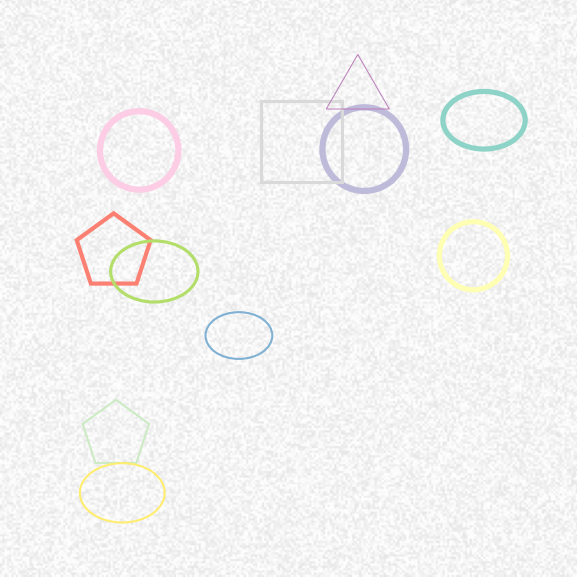[{"shape": "oval", "thickness": 2.5, "radius": 0.36, "center": [0.838, 0.791]}, {"shape": "circle", "thickness": 2.5, "radius": 0.29, "center": [0.82, 0.556]}, {"shape": "circle", "thickness": 3, "radius": 0.36, "center": [0.631, 0.741]}, {"shape": "pentagon", "thickness": 2, "radius": 0.34, "center": [0.197, 0.563]}, {"shape": "oval", "thickness": 1, "radius": 0.29, "center": [0.414, 0.418]}, {"shape": "oval", "thickness": 1.5, "radius": 0.38, "center": [0.267, 0.529]}, {"shape": "circle", "thickness": 3, "radius": 0.34, "center": [0.241, 0.739]}, {"shape": "square", "thickness": 1.5, "radius": 0.35, "center": [0.522, 0.754]}, {"shape": "triangle", "thickness": 0.5, "radius": 0.32, "center": [0.62, 0.842]}, {"shape": "pentagon", "thickness": 1, "radius": 0.3, "center": [0.201, 0.246]}, {"shape": "oval", "thickness": 1, "radius": 0.37, "center": [0.212, 0.146]}]